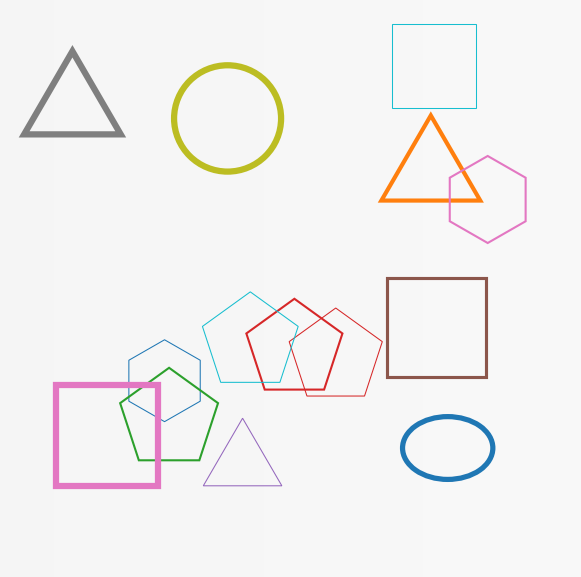[{"shape": "hexagon", "thickness": 0.5, "radius": 0.35, "center": [0.283, 0.34]}, {"shape": "oval", "thickness": 2.5, "radius": 0.39, "center": [0.77, 0.223]}, {"shape": "triangle", "thickness": 2, "radius": 0.49, "center": [0.741, 0.701]}, {"shape": "pentagon", "thickness": 1, "radius": 0.44, "center": [0.291, 0.274]}, {"shape": "pentagon", "thickness": 0.5, "radius": 0.42, "center": [0.578, 0.382]}, {"shape": "pentagon", "thickness": 1, "radius": 0.43, "center": [0.506, 0.395]}, {"shape": "triangle", "thickness": 0.5, "radius": 0.39, "center": [0.417, 0.197]}, {"shape": "square", "thickness": 1.5, "radius": 0.43, "center": [0.752, 0.433]}, {"shape": "hexagon", "thickness": 1, "radius": 0.38, "center": [0.839, 0.654]}, {"shape": "square", "thickness": 3, "radius": 0.44, "center": [0.183, 0.245]}, {"shape": "triangle", "thickness": 3, "radius": 0.48, "center": [0.125, 0.814]}, {"shape": "circle", "thickness": 3, "radius": 0.46, "center": [0.392, 0.794]}, {"shape": "pentagon", "thickness": 0.5, "radius": 0.43, "center": [0.431, 0.407]}, {"shape": "square", "thickness": 0.5, "radius": 0.36, "center": [0.747, 0.885]}]